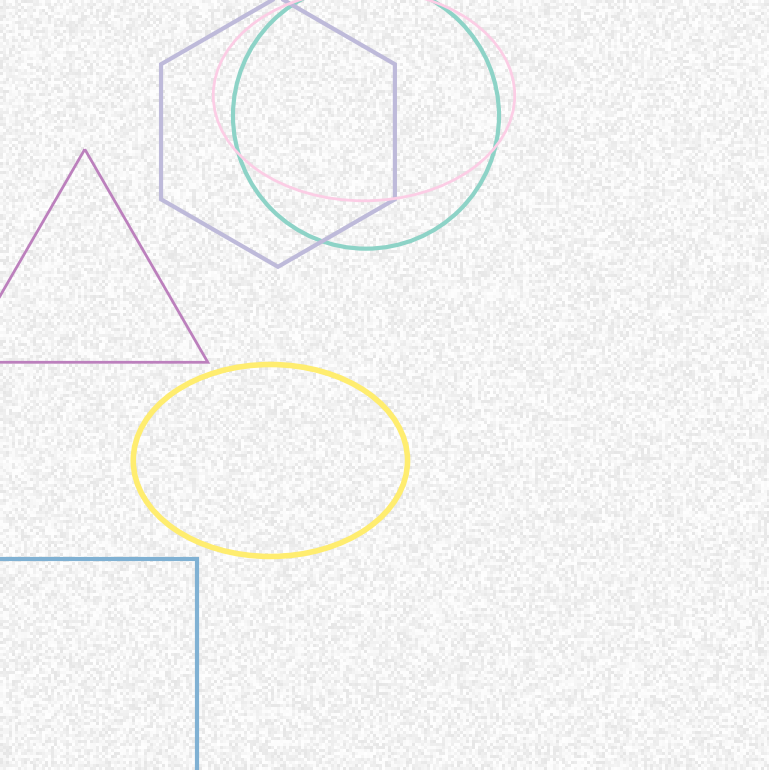[{"shape": "circle", "thickness": 1.5, "radius": 0.86, "center": [0.475, 0.85]}, {"shape": "hexagon", "thickness": 1.5, "radius": 0.88, "center": [0.361, 0.829]}, {"shape": "square", "thickness": 1.5, "radius": 0.71, "center": [0.113, 0.131]}, {"shape": "oval", "thickness": 1, "radius": 0.98, "center": [0.473, 0.876]}, {"shape": "triangle", "thickness": 1, "radius": 0.92, "center": [0.11, 0.622]}, {"shape": "oval", "thickness": 2, "radius": 0.89, "center": [0.351, 0.402]}]